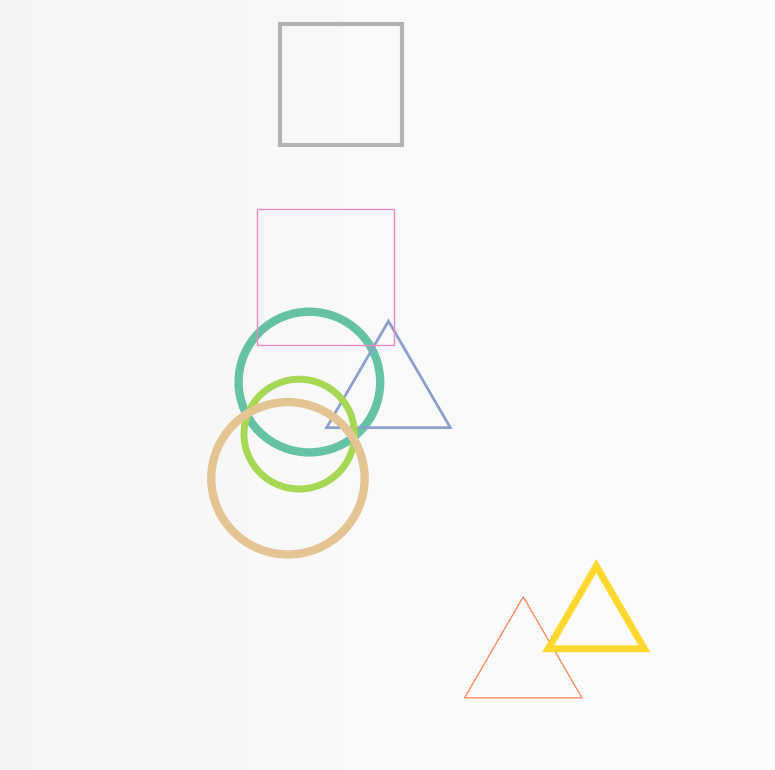[{"shape": "circle", "thickness": 3, "radius": 0.46, "center": [0.399, 0.504]}, {"shape": "triangle", "thickness": 0.5, "radius": 0.44, "center": [0.675, 0.137]}, {"shape": "triangle", "thickness": 1, "radius": 0.46, "center": [0.501, 0.491]}, {"shape": "square", "thickness": 0.5, "radius": 0.44, "center": [0.42, 0.64]}, {"shape": "circle", "thickness": 2.5, "radius": 0.36, "center": [0.386, 0.436]}, {"shape": "triangle", "thickness": 2.5, "radius": 0.36, "center": [0.769, 0.193]}, {"shape": "circle", "thickness": 3, "radius": 0.49, "center": [0.372, 0.379]}, {"shape": "square", "thickness": 1.5, "radius": 0.39, "center": [0.439, 0.89]}]